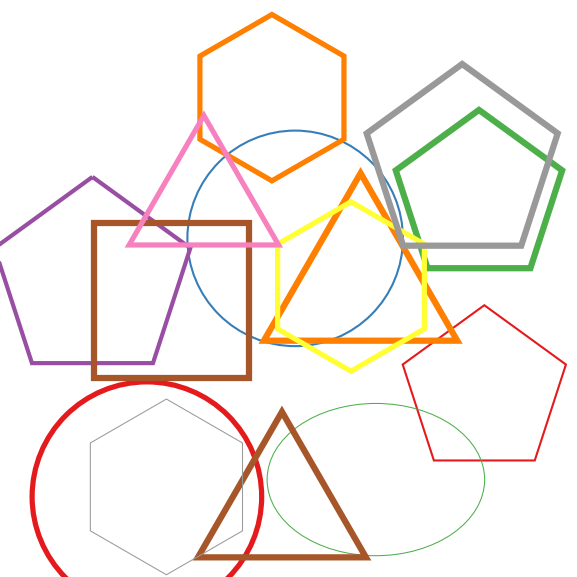[{"shape": "pentagon", "thickness": 1, "radius": 0.74, "center": [0.839, 0.322]}, {"shape": "circle", "thickness": 2.5, "radius": 0.99, "center": [0.254, 0.139]}, {"shape": "circle", "thickness": 1, "radius": 0.93, "center": [0.511, 0.586]}, {"shape": "oval", "thickness": 0.5, "radius": 0.94, "center": [0.651, 0.169]}, {"shape": "pentagon", "thickness": 3, "radius": 0.76, "center": [0.829, 0.657]}, {"shape": "pentagon", "thickness": 2, "radius": 0.89, "center": [0.16, 0.515]}, {"shape": "hexagon", "thickness": 2.5, "radius": 0.72, "center": [0.471, 0.83]}, {"shape": "triangle", "thickness": 3, "radius": 0.97, "center": [0.624, 0.506]}, {"shape": "hexagon", "thickness": 2.5, "radius": 0.73, "center": [0.608, 0.503]}, {"shape": "triangle", "thickness": 3, "radius": 0.84, "center": [0.488, 0.118]}, {"shape": "square", "thickness": 3, "radius": 0.67, "center": [0.297, 0.479]}, {"shape": "triangle", "thickness": 2.5, "radius": 0.75, "center": [0.353, 0.65]}, {"shape": "hexagon", "thickness": 0.5, "radius": 0.76, "center": [0.288, 0.156]}, {"shape": "pentagon", "thickness": 3, "radius": 0.87, "center": [0.8, 0.714]}]